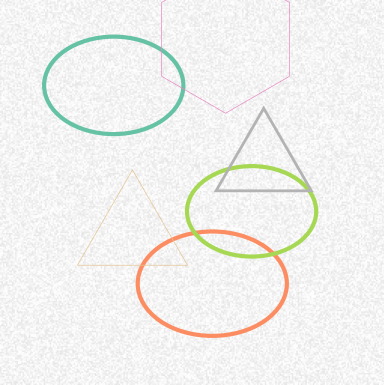[{"shape": "oval", "thickness": 3, "radius": 0.9, "center": [0.295, 0.778]}, {"shape": "oval", "thickness": 3, "radius": 0.97, "center": [0.551, 0.263]}, {"shape": "hexagon", "thickness": 0.5, "radius": 0.96, "center": [0.586, 0.898]}, {"shape": "oval", "thickness": 3, "radius": 0.84, "center": [0.653, 0.451]}, {"shape": "triangle", "thickness": 0.5, "radius": 0.83, "center": [0.344, 0.394]}, {"shape": "triangle", "thickness": 2, "radius": 0.71, "center": [0.685, 0.576]}]